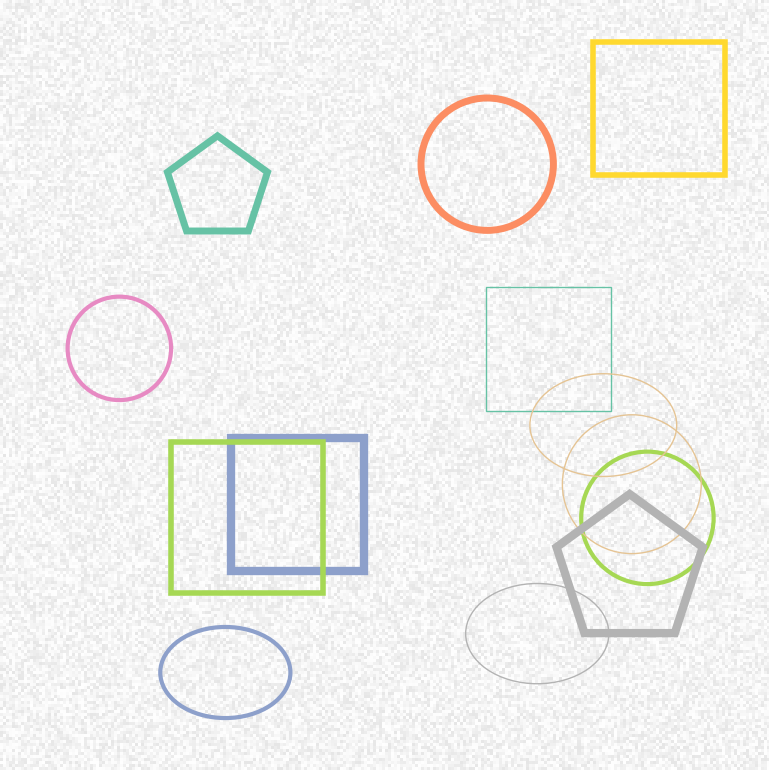[{"shape": "pentagon", "thickness": 2.5, "radius": 0.34, "center": [0.282, 0.755]}, {"shape": "square", "thickness": 0.5, "radius": 0.4, "center": [0.712, 0.547]}, {"shape": "circle", "thickness": 2.5, "radius": 0.43, "center": [0.633, 0.787]}, {"shape": "square", "thickness": 3, "radius": 0.43, "center": [0.386, 0.344]}, {"shape": "oval", "thickness": 1.5, "radius": 0.42, "center": [0.293, 0.127]}, {"shape": "circle", "thickness": 1.5, "radius": 0.34, "center": [0.155, 0.548]}, {"shape": "circle", "thickness": 1.5, "radius": 0.43, "center": [0.841, 0.327]}, {"shape": "square", "thickness": 2, "radius": 0.49, "center": [0.321, 0.328]}, {"shape": "square", "thickness": 2, "radius": 0.43, "center": [0.856, 0.859]}, {"shape": "oval", "thickness": 0.5, "radius": 0.48, "center": [0.784, 0.448]}, {"shape": "circle", "thickness": 0.5, "radius": 0.45, "center": [0.821, 0.371]}, {"shape": "oval", "thickness": 0.5, "radius": 0.46, "center": [0.698, 0.177]}, {"shape": "pentagon", "thickness": 3, "radius": 0.5, "center": [0.818, 0.259]}]